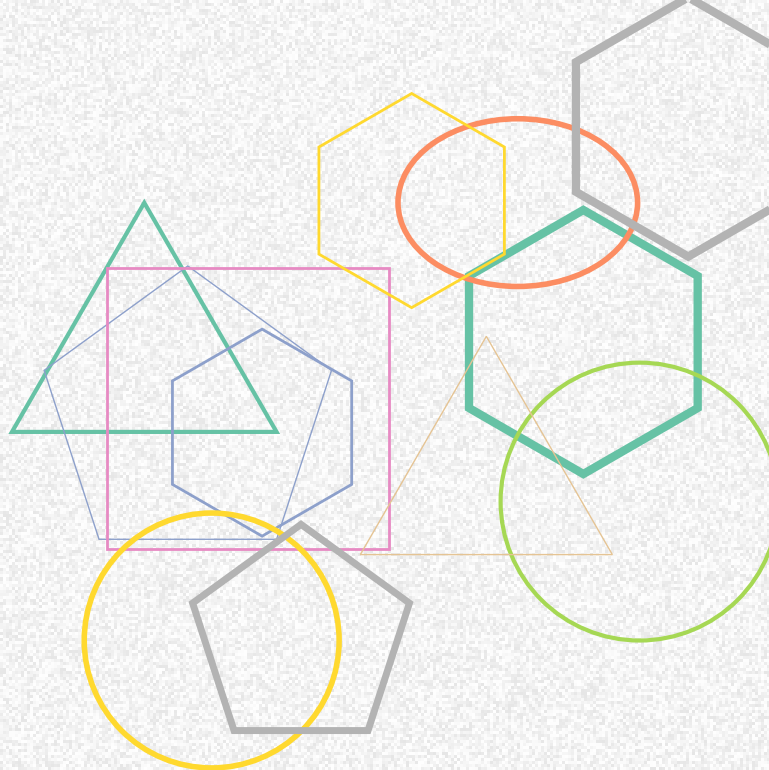[{"shape": "triangle", "thickness": 1.5, "radius": 0.99, "center": [0.187, 0.538]}, {"shape": "hexagon", "thickness": 3, "radius": 0.86, "center": [0.758, 0.556]}, {"shape": "oval", "thickness": 2, "radius": 0.78, "center": [0.672, 0.737]}, {"shape": "hexagon", "thickness": 1, "radius": 0.67, "center": [0.34, 0.438]}, {"shape": "pentagon", "thickness": 0.5, "radius": 0.98, "center": [0.244, 0.458]}, {"shape": "square", "thickness": 1, "radius": 0.91, "center": [0.322, 0.47]}, {"shape": "circle", "thickness": 1.5, "radius": 0.9, "center": [0.831, 0.349]}, {"shape": "hexagon", "thickness": 1, "radius": 0.7, "center": [0.535, 0.74]}, {"shape": "circle", "thickness": 2, "radius": 0.83, "center": [0.275, 0.168]}, {"shape": "triangle", "thickness": 0.5, "radius": 0.94, "center": [0.632, 0.374]}, {"shape": "hexagon", "thickness": 3, "radius": 0.84, "center": [0.894, 0.835]}, {"shape": "pentagon", "thickness": 2.5, "radius": 0.74, "center": [0.391, 0.171]}]